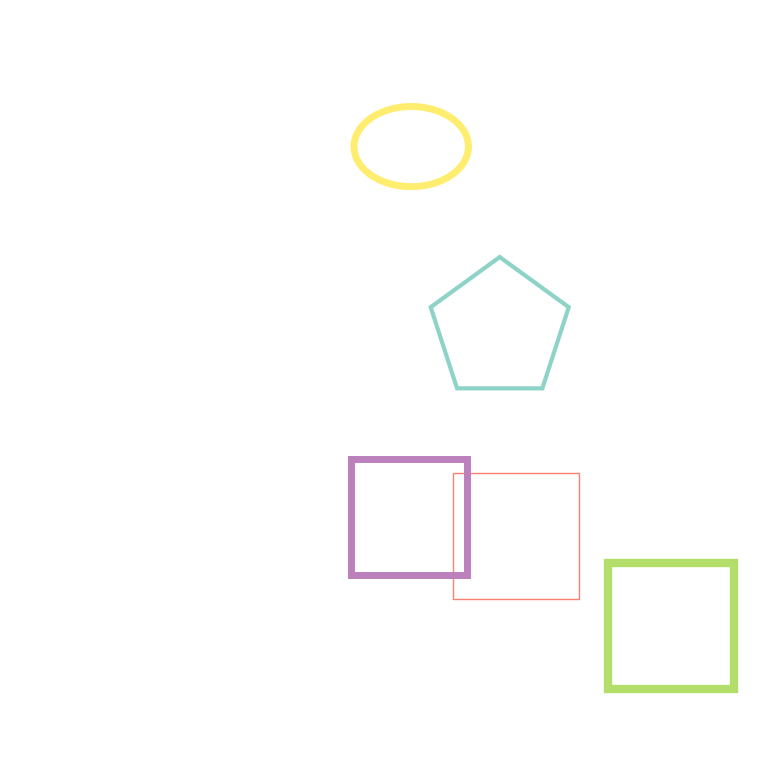[{"shape": "pentagon", "thickness": 1.5, "radius": 0.47, "center": [0.649, 0.572]}, {"shape": "square", "thickness": 0.5, "radius": 0.41, "center": [0.67, 0.303]}, {"shape": "square", "thickness": 3, "radius": 0.41, "center": [0.872, 0.187]}, {"shape": "square", "thickness": 2.5, "radius": 0.38, "center": [0.531, 0.328]}, {"shape": "oval", "thickness": 2.5, "radius": 0.37, "center": [0.534, 0.81]}]